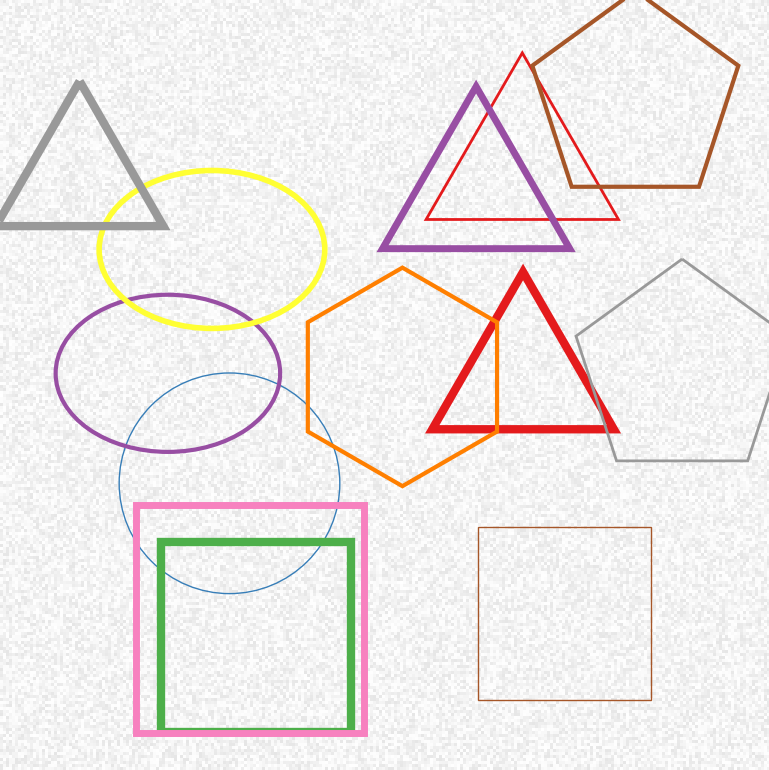[{"shape": "triangle", "thickness": 3, "radius": 0.68, "center": [0.679, 0.511]}, {"shape": "triangle", "thickness": 1, "radius": 0.72, "center": [0.678, 0.787]}, {"shape": "circle", "thickness": 0.5, "radius": 0.72, "center": [0.298, 0.372]}, {"shape": "square", "thickness": 3, "radius": 0.62, "center": [0.333, 0.173]}, {"shape": "oval", "thickness": 1.5, "radius": 0.73, "center": [0.218, 0.515]}, {"shape": "triangle", "thickness": 2.5, "radius": 0.7, "center": [0.618, 0.747]}, {"shape": "hexagon", "thickness": 1.5, "radius": 0.71, "center": [0.523, 0.511]}, {"shape": "oval", "thickness": 2, "radius": 0.73, "center": [0.275, 0.676]}, {"shape": "square", "thickness": 0.5, "radius": 0.56, "center": [0.733, 0.203]}, {"shape": "pentagon", "thickness": 1.5, "radius": 0.7, "center": [0.825, 0.871]}, {"shape": "square", "thickness": 2.5, "radius": 0.74, "center": [0.325, 0.196]}, {"shape": "triangle", "thickness": 3, "radius": 0.63, "center": [0.103, 0.769]}, {"shape": "pentagon", "thickness": 1, "radius": 0.72, "center": [0.886, 0.519]}]